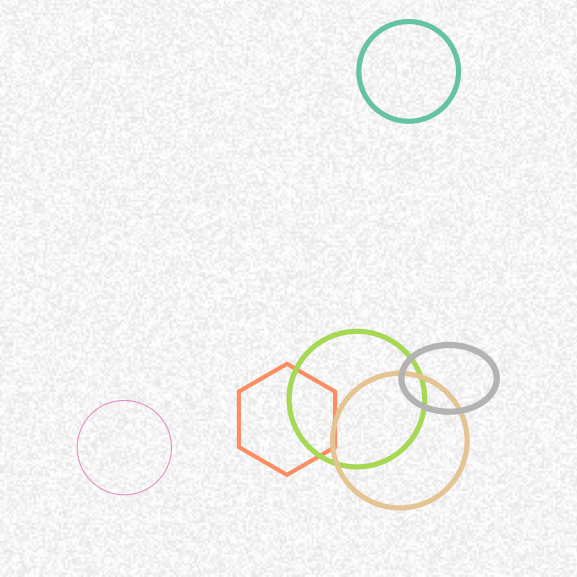[{"shape": "circle", "thickness": 2.5, "radius": 0.43, "center": [0.708, 0.875]}, {"shape": "hexagon", "thickness": 2, "radius": 0.48, "center": [0.497, 0.273]}, {"shape": "circle", "thickness": 0.5, "radius": 0.41, "center": [0.215, 0.224]}, {"shape": "circle", "thickness": 2.5, "radius": 0.59, "center": [0.618, 0.308]}, {"shape": "circle", "thickness": 2.5, "radius": 0.58, "center": [0.692, 0.236]}, {"shape": "oval", "thickness": 3, "radius": 0.41, "center": [0.778, 0.344]}]